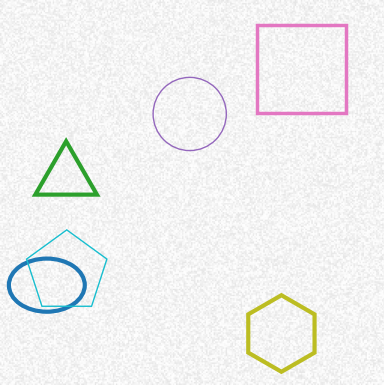[{"shape": "oval", "thickness": 3, "radius": 0.49, "center": [0.122, 0.259]}, {"shape": "triangle", "thickness": 3, "radius": 0.46, "center": [0.172, 0.541]}, {"shape": "circle", "thickness": 1, "radius": 0.48, "center": [0.493, 0.704]}, {"shape": "square", "thickness": 2.5, "radius": 0.58, "center": [0.783, 0.821]}, {"shape": "hexagon", "thickness": 3, "radius": 0.5, "center": [0.731, 0.134]}, {"shape": "pentagon", "thickness": 1, "radius": 0.55, "center": [0.173, 0.293]}]